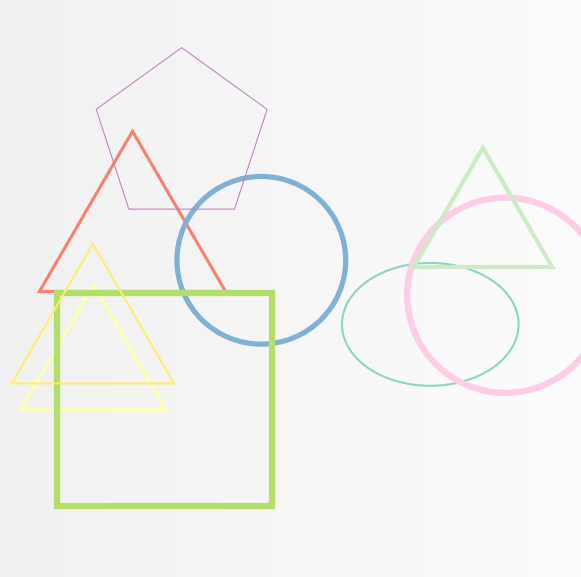[{"shape": "oval", "thickness": 1, "radius": 0.76, "center": [0.74, 0.437]}, {"shape": "triangle", "thickness": 1.5, "radius": 0.72, "center": [0.161, 0.362]}, {"shape": "triangle", "thickness": 1.5, "radius": 0.92, "center": [0.228, 0.587]}, {"shape": "circle", "thickness": 2.5, "radius": 0.73, "center": [0.45, 0.548]}, {"shape": "square", "thickness": 3, "radius": 0.92, "center": [0.283, 0.307]}, {"shape": "circle", "thickness": 3, "radius": 0.85, "center": [0.869, 0.488]}, {"shape": "pentagon", "thickness": 0.5, "radius": 0.77, "center": [0.313, 0.762]}, {"shape": "triangle", "thickness": 2, "radius": 0.69, "center": [0.831, 0.606]}, {"shape": "triangle", "thickness": 1, "radius": 0.81, "center": [0.16, 0.416]}]